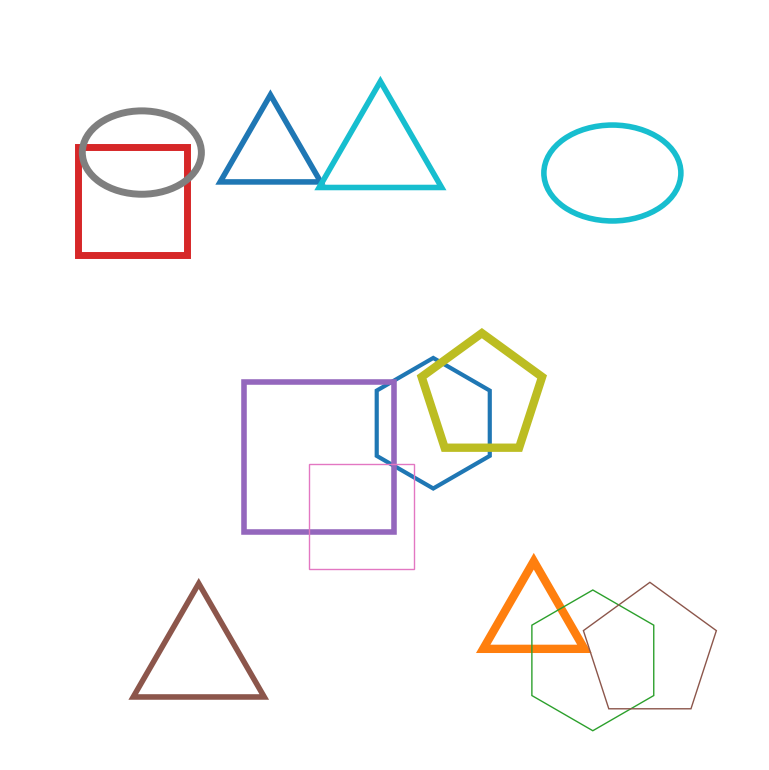[{"shape": "triangle", "thickness": 2, "radius": 0.38, "center": [0.351, 0.801]}, {"shape": "hexagon", "thickness": 1.5, "radius": 0.42, "center": [0.563, 0.45]}, {"shape": "triangle", "thickness": 3, "radius": 0.38, "center": [0.693, 0.195]}, {"shape": "hexagon", "thickness": 0.5, "radius": 0.46, "center": [0.77, 0.142]}, {"shape": "square", "thickness": 2.5, "radius": 0.35, "center": [0.172, 0.739]}, {"shape": "square", "thickness": 2, "radius": 0.49, "center": [0.414, 0.407]}, {"shape": "triangle", "thickness": 2, "radius": 0.49, "center": [0.258, 0.144]}, {"shape": "pentagon", "thickness": 0.5, "radius": 0.45, "center": [0.844, 0.153]}, {"shape": "square", "thickness": 0.5, "radius": 0.34, "center": [0.469, 0.33]}, {"shape": "oval", "thickness": 2.5, "radius": 0.39, "center": [0.184, 0.802]}, {"shape": "pentagon", "thickness": 3, "radius": 0.41, "center": [0.626, 0.485]}, {"shape": "oval", "thickness": 2, "radius": 0.44, "center": [0.795, 0.775]}, {"shape": "triangle", "thickness": 2, "radius": 0.46, "center": [0.494, 0.802]}]